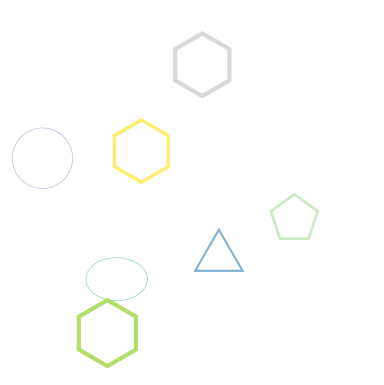[{"shape": "oval", "thickness": 0.5, "radius": 0.4, "center": [0.303, 0.275]}, {"shape": "circle", "thickness": 0.5, "radius": 0.39, "center": [0.11, 0.589]}, {"shape": "triangle", "thickness": 1.5, "radius": 0.36, "center": [0.568, 0.332]}, {"shape": "hexagon", "thickness": 3, "radius": 0.43, "center": [0.279, 0.135]}, {"shape": "hexagon", "thickness": 3, "radius": 0.41, "center": [0.525, 0.832]}, {"shape": "pentagon", "thickness": 2, "radius": 0.32, "center": [0.764, 0.432]}, {"shape": "hexagon", "thickness": 2.5, "radius": 0.4, "center": [0.367, 0.607]}]